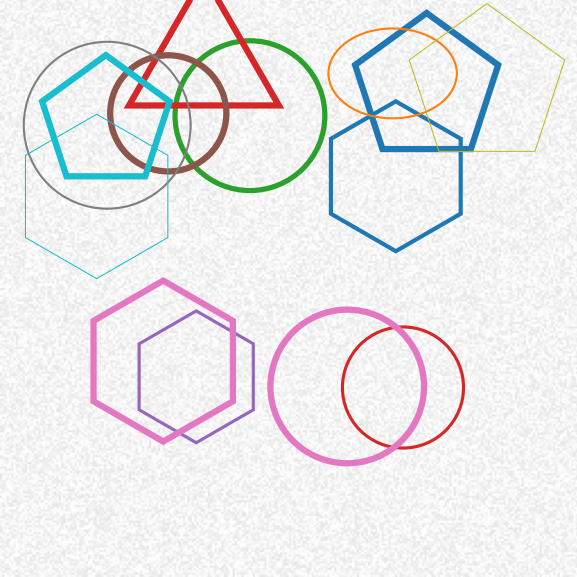[{"shape": "pentagon", "thickness": 3, "radius": 0.65, "center": [0.739, 0.846]}, {"shape": "hexagon", "thickness": 2, "radius": 0.65, "center": [0.685, 0.694]}, {"shape": "oval", "thickness": 1, "radius": 0.56, "center": [0.68, 0.872]}, {"shape": "circle", "thickness": 2.5, "radius": 0.65, "center": [0.433, 0.799]}, {"shape": "circle", "thickness": 1.5, "radius": 0.52, "center": [0.698, 0.328]}, {"shape": "triangle", "thickness": 3, "radius": 0.75, "center": [0.353, 0.891]}, {"shape": "hexagon", "thickness": 1.5, "radius": 0.57, "center": [0.34, 0.347]}, {"shape": "circle", "thickness": 3, "radius": 0.5, "center": [0.291, 0.803]}, {"shape": "circle", "thickness": 3, "radius": 0.67, "center": [0.601, 0.33]}, {"shape": "hexagon", "thickness": 3, "radius": 0.7, "center": [0.283, 0.374]}, {"shape": "circle", "thickness": 1, "radius": 0.72, "center": [0.186, 0.782]}, {"shape": "pentagon", "thickness": 0.5, "radius": 0.71, "center": [0.843, 0.851]}, {"shape": "hexagon", "thickness": 0.5, "radius": 0.71, "center": [0.167, 0.659]}, {"shape": "pentagon", "thickness": 3, "radius": 0.58, "center": [0.183, 0.788]}]